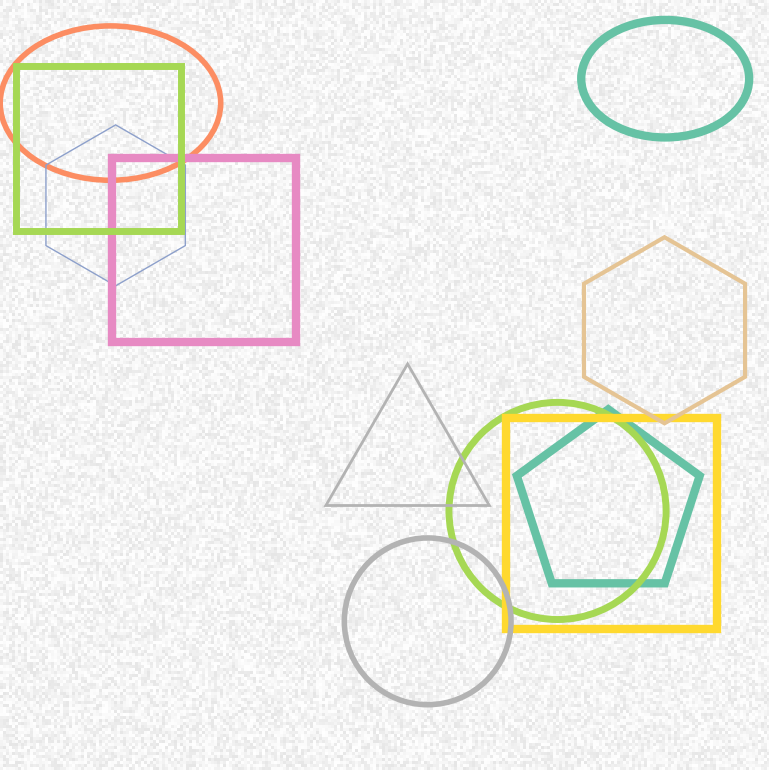[{"shape": "pentagon", "thickness": 3, "radius": 0.62, "center": [0.79, 0.343]}, {"shape": "oval", "thickness": 3, "radius": 0.55, "center": [0.864, 0.898]}, {"shape": "oval", "thickness": 2, "radius": 0.72, "center": [0.143, 0.866]}, {"shape": "hexagon", "thickness": 0.5, "radius": 0.52, "center": [0.15, 0.733]}, {"shape": "square", "thickness": 3, "radius": 0.6, "center": [0.265, 0.675]}, {"shape": "square", "thickness": 2.5, "radius": 0.54, "center": [0.128, 0.807]}, {"shape": "circle", "thickness": 2.5, "radius": 0.71, "center": [0.724, 0.336]}, {"shape": "square", "thickness": 3, "radius": 0.69, "center": [0.794, 0.32]}, {"shape": "hexagon", "thickness": 1.5, "radius": 0.6, "center": [0.863, 0.571]}, {"shape": "triangle", "thickness": 1, "radius": 0.61, "center": [0.529, 0.405]}, {"shape": "circle", "thickness": 2, "radius": 0.54, "center": [0.555, 0.193]}]